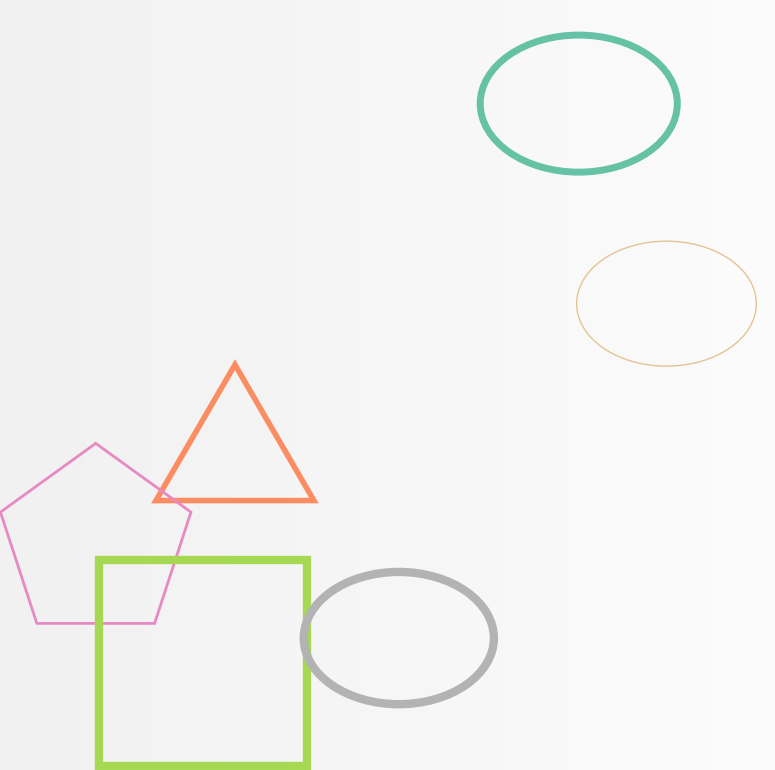[{"shape": "oval", "thickness": 2.5, "radius": 0.64, "center": [0.747, 0.865]}, {"shape": "triangle", "thickness": 2, "radius": 0.59, "center": [0.303, 0.409]}, {"shape": "pentagon", "thickness": 1, "radius": 0.65, "center": [0.123, 0.295]}, {"shape": "square", "thickness": 3, "radius": 0.67, "center": [0.262, 0.139]}, {"shape": "oval", "thickness": 0.5, "radius": 0.58, "center": [0.86, 0.606]}, {"shape": "oval", "thickness": 3, "radius": 0.61, "center": [0.515, 0.171]}]